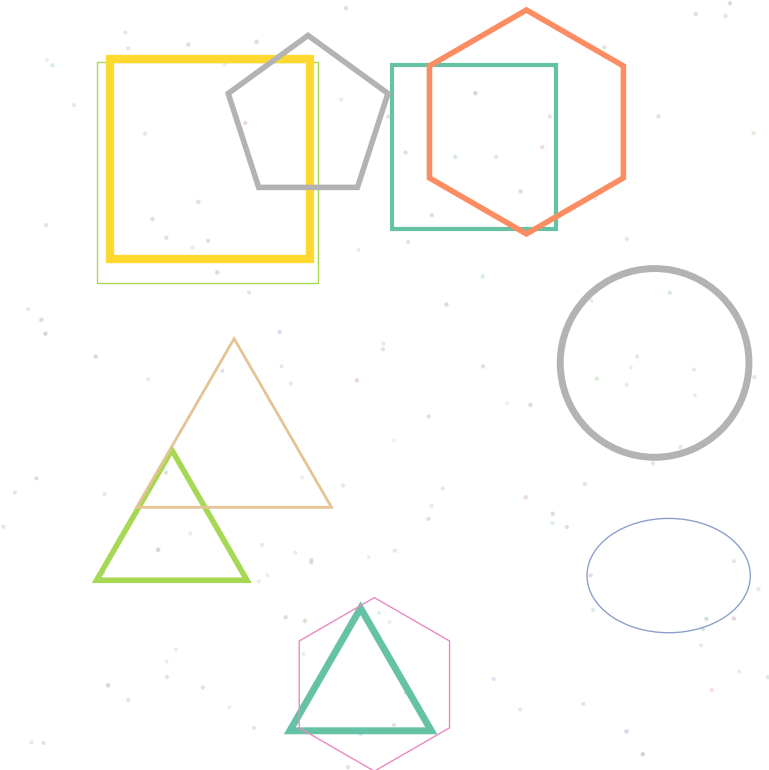[{"shape": "triangle", "thickness": 2.5, "radius": 0.53, "center": [0.468, 0.104]}, {"shape": "square", "thickness": 1.5, "radius": 0.53, "center": [0.615, 0.809]}, {"shape": "hexagon", "thickness": 2, "radius": 0.73, "center": [0.684, 0.842]}, {"shape": "oval", "thickness": 0.5, "radius": 0.53, "center": [0.868, 0.253]}, {"shape": "hexagon", "thickness": 0.5, "radius": 0.56, "center": [0.486, 0.111]}, {"shape": "triangle", "thickness": 2, "radius": 0.56, "center": [0.223, 0.303]}, {"shape": "square", "thickness": 0.5, "radius": 0.72, "center": [0.269, 0.776]}, {"shape": "square", "thickness": 3, "radius": 0.65, "center": [0.273, 0.794]}, {"shape": "triangle", "thickness": 1, "radius": 0.73, "center": [0.304, 0.414]}, {"shape": "pentagon", "thickness": 2, "radius": 0.55, "center": [0.4, 0.845]}, {"shape": "circle", "thickness": 2.5, "radius": 0.61, "center": [0.85, 0.529]}]